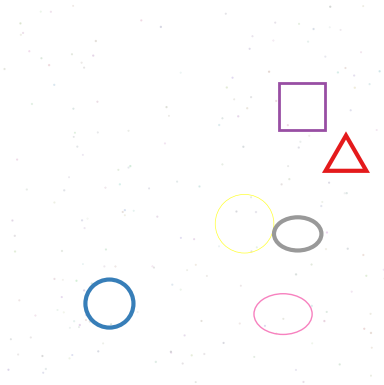[{"shape": "triangle", "thickness": 3, "radius": 0.31, "center": [0.899, 0.587]}, {"shape": "circle", "thickness": 3, "radius": 0.31, "center": [0.284, 0.212]}, {"shape": "square", "thickness": 2, "radius": 0.3, "center": [0.784, 0.724]}, {"shape": "circle", "thickness": 0.5, "radius": 0.38, "center": [0.635, 0.419]}, {"shape": "oval", "thickness": 1, "radius": 0.38, "center": [0.735, 0.184]}, {"shape": "oval", "thickness": 3, "radius": 0.31, "center": [0.773, 0.392]}]